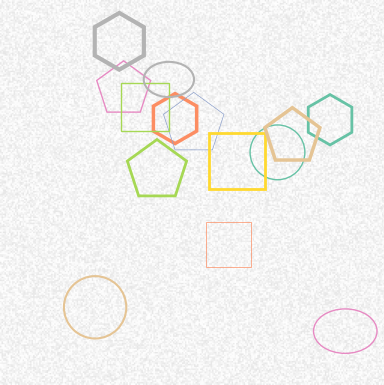[{"shape": "hexagon", "thickness": 2, "radius": 0.33, "center": [0.857, 0.689]}, {"shape": "circle", "thickness": 1, "radius": 0.36, "center": [0.721, 0.604]}, {"shape": "hexagon", "thickness": 2.5, "radius": 0.32, "center": [0.455, 0.692]}, {"shape": "square", "thickness": 0.5, "radius": 0.29, "center": [0.594, 0.365]}, {"shape": "pentagon", "thickness": 0.5, "radius": 0.41, "center": [0.503, 0.678]}, {"shape": "pentagon", "thickness": 1, "radius": 0.37, "center": [0.321, 0.768]}, {"shape": "oval", "thickness": 1, "radius": 0.41, "center": [0.897, 0.14]}, {"shape": "pentagon", "thickness": 2, "radius": 0.4, "center": [0.408, 0.557]}, {"shape": "square", "thickness": 1, "radius": 0.31, "center": [0.377, 0.722]}, {"shape": "square", "thickness": 2, "radius": 0.36, "center": [0.616, 0.581]}, {"shape": "pentagon", "thickness": 2.5, "radius": 0.38, "center": [0.759, 0.645]}, {"shape": "circle", "thickness": 1.5, "radius": 0.4, "center": [0.247, 0.202]}, {"shape": "oval", "thickness": 1.5, "radius": 0.33, "center": [0.439, 0.794]}, {"shape": "hexagon", "thickness": 3, "radius": 0.37, "center": [0.31, 0.893]}]